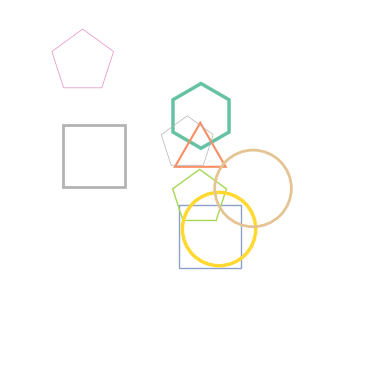[{"shape": "hexagon", "thickness": 2.5, "radius": 0.42, "center": [0.522, 0.699]}, {"shape": "triangle", "thickness": 1.5, "radius": 0.38, "center": [0.52, 0.605]}, {"shape": "square", "thickness": 1, "radius": 0.41, "center": [0.546, 0.386]}, {"shape": "pentagon", "thickness": 0.5, "radius": 0.42, "center": [0.215, 0.84]}, {"shape": "pentagon", "thickness": 1, "radius": 0.37, "center": [0.518, 0.487]}, {"shape": "circle", "thickness": 2.5, "radius": 0.48, "center": [0.569, 0.405]}, {"shape": "circle", "thickness": 2, "radius": 0.5, "center": [0.657, 0.511]}, {"shape": "square", "thickness": 2, "radius": 0.4, "center": [0.244, 0.595]}, {"shape": "pentagon", "thickness": 0.5, "radius": 0.35, "center": [0.486, 0.628]}]